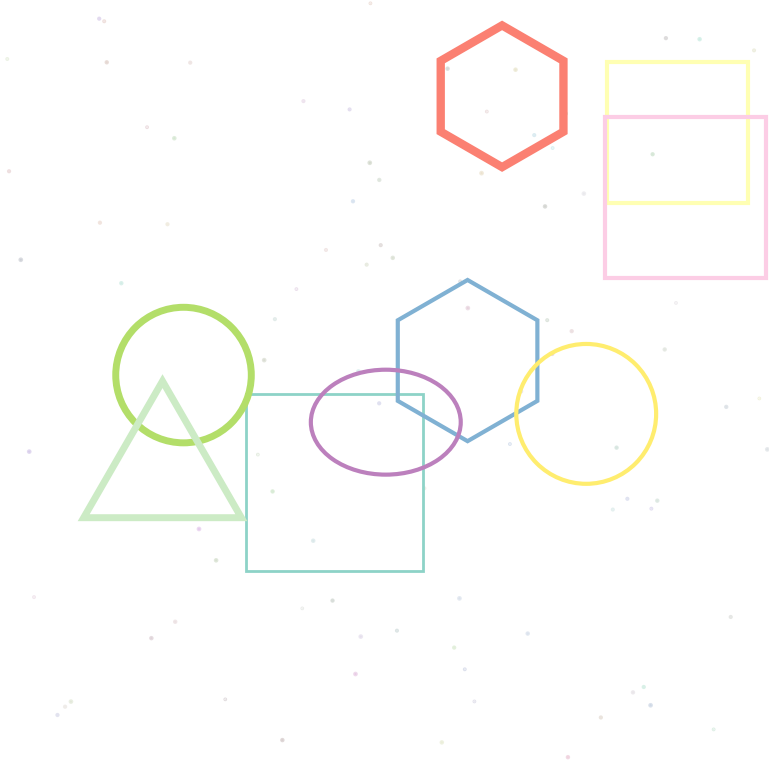[{"shape": "square", "thickness": 1, "radius": 0.57, "center": [0.435, 0.374]}, {"shape": "square", "thickness": 1.5, "radius": 0.46, "center": [0.88, 0.828]}, {"shape": "hexagon", "thickness": 3, "radius": 0.46, "center": [0.652, 0.875]}, {"shape": "hexagon", "thickness": 1.5, "radius": 0.52, "center": [0.607, 0.532]}, {"shape": "circle", "thickness": 2.5, "radius": 0.44, "center": [0.238, 0.513]}, {"shape": "square", "thickness": 1.5, "radius": 0.53, "center": [0.89, 0.743]}, {"shape": "oval", "thickness": 1.5, "radius": 0.49, "center": [0.501, 0.452]}, {"shape": "triangle", "thickness": 2.5, "radius": 0.59, "center": [0.211, 0.387]}, {"shape": "circle", "thickness": 1.5, "radius": 0.45, "center": [0.761, 0.462]}]